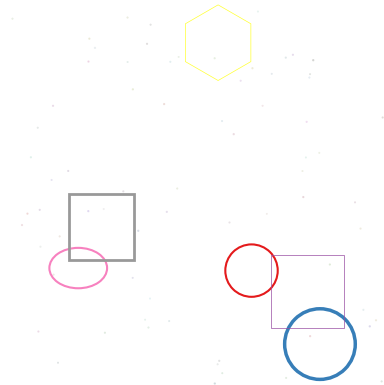[{"shape": "circle", "thickness": 1.5, "radius": 0.34, "center": [0.653, 0.297]}, {"shape": "circle", "thickness": 2.5, "radius": 0.46, "center": [0.831, 0.106]}, {"shape": "square", "thickness": 0.5, "radius": 0.48, "center": [0.798, 0.243]}, {"shape": "hexagon", "thickness": 0.5, "radius": 0.49, "center": [0.567, 0.889]}, {"shape": "oval", "thickness": 1.5, "radius": 0.37, "center": [0.203, 0.304]}, {"shape": "square", "thickness": 2, "radius": 0.43, "center": [0.263, 0.411]}]